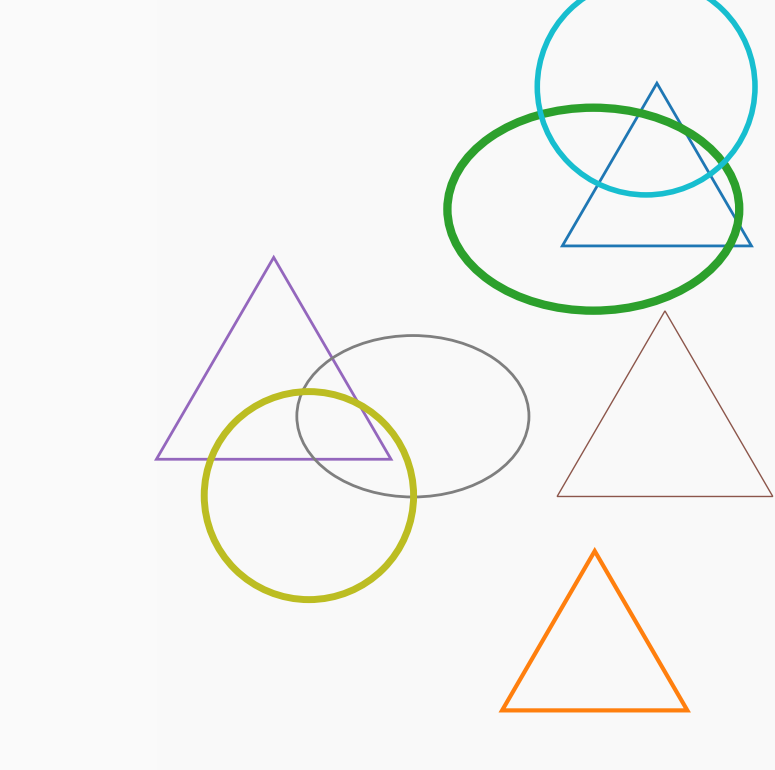[{"shape": "triangle", "thickness": 1, "radius": 0.7, "center": [0.848, 0.751]}, {"shape": "triangle", "thickness": 1.5, "radius": 0.69, "center": [0.767, 0.146]}, {"shape": "oval", "thickness": 3, "radius": 0.94, "center": [0.766, 0.728]}, {"shape": "triangle", "thickness": 1, "radius": 0.87, "center": [0.353, 0.491]}, {"shape": "triangle", "thickness": 0.5, "radius": 0.8, "center": [0.858, 0.436]}, {"shape": "oval", "thickness": 1, "radius": 0.75, "center": [0.533, 0.459]}, {"shape": "circle", "thickness": 2.5, "radius": 0.68, "center": [0.399, 0.356]}, {"shape": "circle", "thickness": 2, "radius": 0.7, "center": [0.834, 0.887]}]